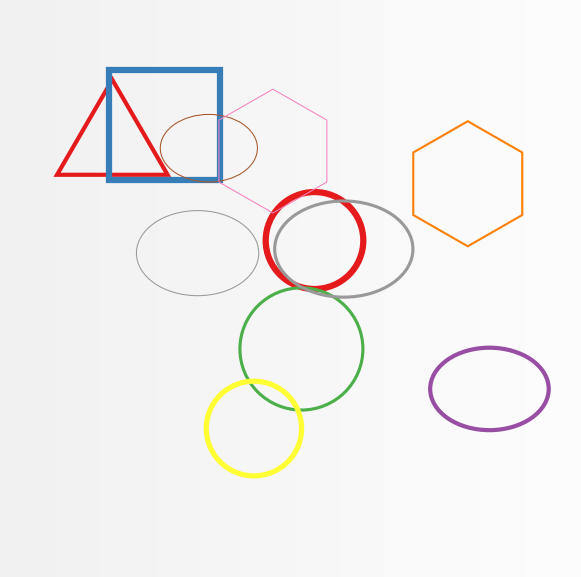[{"shape": "circle", "thickness": 3, "radius": 0.42, "center": [0.541, 0.583]}, {"shape": "triangle", "thickness": 2, "radius": 0.55, "center": [0.193, 0.751]}, {"shape": "square", "thickness": 3, "radius": 0.48, "center": [0.283, 0.782]}, {"shape": "circle", "thickness": 1.5, "radius": 0.53, "center": [0.519, 0.395]}, {"shape": "oval", "thickness": 2, "radius": 0.51, "center": [0.842, 0.326]}, {"shape": "hexagon", "thickness": 1, "radius": 0.54, "center": [0.805, 0.681]}, {"shape": "circle", "thickness": 2.5, "radius": 0.41, "center": [0.437, 0.257]}, {"shape": "oval", "thickness": 0.5, "radius": 0.42, "center": [0.359, 0.743]}, {"shape": "hexagon", "thickness": 0.5, "radius": 0.54, "center": [0.469, 0.738]}, {"shape": "oval", "thickness": 1.5, "radius": 0.59, "center": [0.591, 0.568]}, {"shape": "oval", "thickness": 0.5, "radius": 0.53, "center": [0.34, 0.561]}]